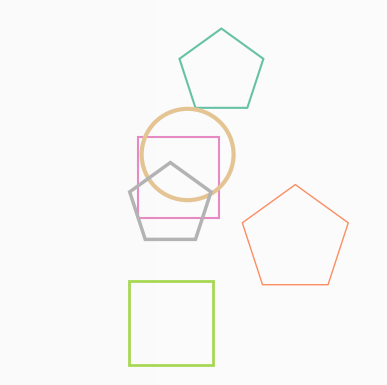[{"shape": "pentagon", "thickness": 1.5, "radius": 0.57, "center": [0.571, 0.812]}, {"shape": "pentagon", "thickness": 1, "radius": 0.72, "center": [0.762, 0.377]}, {"shape": "square", "thickness": 1.5, "radius": 0.53, "center": [0.46, 0.54]}, {"shape": "square", "thickness": 2, "radius": 0.54, "center": [0.441, 0.16]}, {"shape": "circle", "thickness": 3, "radius": 0.59, "center": [0.484, 0.599]}, {"shape": "pentagon", "thickness": 2.5, "radius": 0.55, "center": [0.44, 0.467]}]